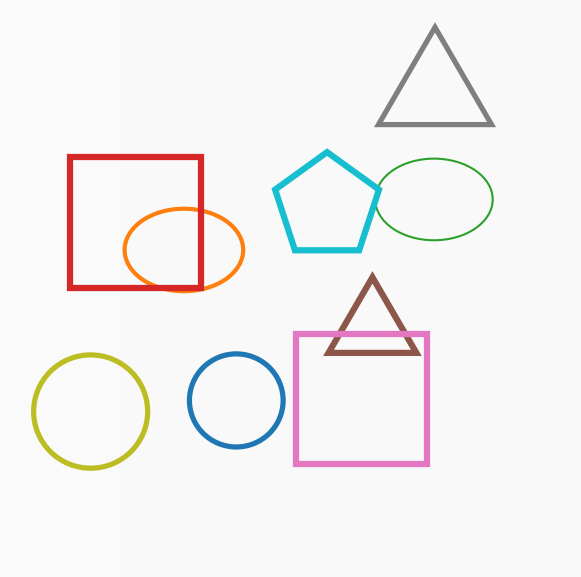[{"shape": "circle", "thickness": 2.5, "radius": 0.4, "center": [0.407, 0.306]}, {"shape": "oval", "thickness": 2, "radius": 0.51, "center": [0.316, 0.566]}, {"shape": "oval", "thickness": 1, "radius": 0.5, "center": [0.747, 0.654]}, {"shape": "square", "thickness": 3, "radius": 0.57, "center": [0.233, 0.614]}, {"shape": "triangle", "thickness": 3, "radius": 0.44, "center": [0.641, 0.432]}, {"shape": "square", "thickness": 3, "radius": 0.56, "center": [0.622, 0.308]}, {"shape": "triangle", "thickness": 2.5, "radius": 0.56, "center": [0.748, 0.84]}, {"shape": "circle", "thickness": 2.5, "radius": 0.49, "center": [0.156, 0.287]}, {"shape": "pentagon", "thickness": 3, "radius": 0.47, "center": [0.563, 0.642]}]